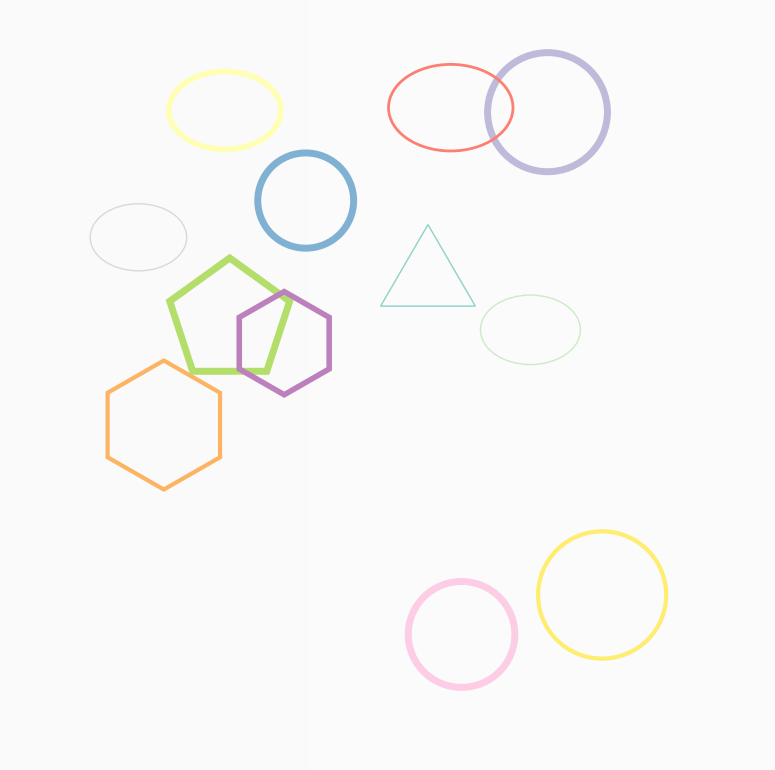[{"shape": "triangle", "thickness": 0.5, "radius": 0.35, "center": [0.552, 0.638]}, {"shape": "oval", "thickness": 2, "radius": 0.36, "center": [0.29, 0.857]}, {"shape": "circle", "thickness": 2.5, "radius": 0.39, "center": [0.706, 0.854]}, {"shape": "oval", "thickness": 1, "radius": 0.4, "center": [0.582, 0.86]}, {"shape": "circle", "thickness": 2.5, "radius": 0.31, "center": [0.394, 0.74]}, {"shape": "hexagon", "thickness": 1.5, "radius": 0.42, "center": [0.211, 0.448]}, {"shape": "pentagon", "thickness": 2.5, "radius": 0.41, "center": [0.296, 0.584]}, {"shape": "circle", "thickness": 2.5, "radius": 0.34, "center": [0.596, 0.176]}, {"shape": "oval", "thickness": 0.5, "radius": 0.31, "center": [0.179, 0.692]}, {"shape": "hexagon", "thickness": 2, "radius": 0.33, "center": [0.367, 0.554]}, {"shape": "oval", "thickness": 0.5, "radius": 0.32, "center": [0.684, 0.572]}, {"shape": "circle", "thickness": 1.5, "radius": 0.41, "center": [0.777, 0.227]}]